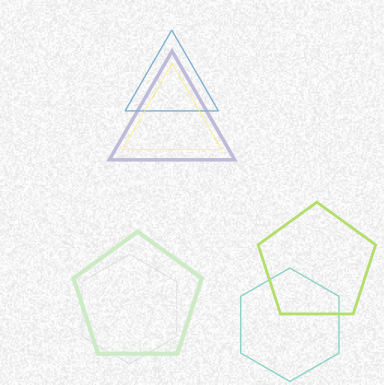[{"shape": "hexagon", "thickness": 1, "radius": 0.74, "center": [0.753, 0.157]}, {"shape": "triangle", "thickness": 2.5, "radius": 0.94, "center": [0.447, 0.679]}, {"shape": "triangle", "thickness": 1, "radius": 0.7, "center": [0.446, 0.782]}, {"shape": "pentagon", "thickness": 2, "radius": 0.8, "center": [0.823, 0.314]}, {"shape": "hexagon", "thickness": 0.5, "radius": 0.71, "center": [0.336, 0.197]}, {"shape": "pentagon", "thickness": 3, "radius": 0.88, "center": [0.358, 0.223]}, {"shape": "triangle", "thickness": 0.5, "radius": 0.74, "center": [0.447, 0.686]}]